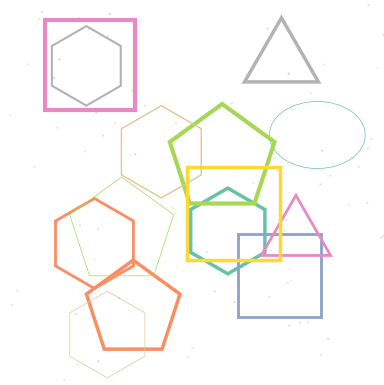[{"shape": "oval", "thickness": 0.5, "radius": 0.62, "center": [0.824, 0.649]}, {"shape": "hexagon", "thickness": 2.5, "radius": 0.56, "center": [0.592, 0.4]}, {"shape": "pentagon", "thickness": 2.5, "radius": 0.64, "center": [0.346, 0.197]}, {"shape": "hexagon", "thickness": 2, "radius": 0.58, "center": [0.245, 0.368]}, {"shape": "square", "thickness": 2, "radius": 0.54, "center": [0.726, 0.284]}, {"shape": "triangle", "thickness": 2, "radius": 0.52, "center": [0.769, 0.388]}, {"shape": "square", "thickness": 3, "radius": 0.59, "center": [0.234, 0.831]}, {"shape": "pentagon", "thickness": 3, "radius": 0.71, "center": [0.577, 0.587]}, {"shape": "pentagon", "thickness": 0.5, "radius": 0.71, "center": [0.316, 0.398]}, {"shape": "square", "thickness": 2.5, "radius": 0.61, "center": [0.607, 0.445]}, {"shape": "hexagon", "thickness": 1, "radius": 0.6, "center": [0.419, 0.606]}, {"shape": "hexagon", "thickness": 0.5, "radius": 0.56, "center": [0.279, 0.131]}, {"shape": "triangle", "thickness": 2.5, "radius": 0.55, "center": [0.731, 0.843]}, {"shape": "hexagon", "thickness": 1.5, "radius": 0.52, "center": [0.224, 0.829]}]